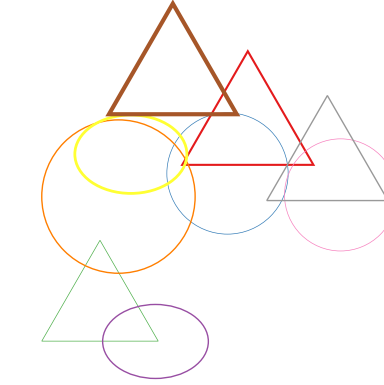[{"shape": "triangle", "thickness": 1.5, "radius": 0.98, "center": [0.644, 0.67]}, {"shape": "circle", "thickness": 0.5, "radius": 0.79, "center": [0.591, 0.549]}, {"shape": "triangle", "thickness": 0.5, "radius": 0.87, "center": [0.26, 0.201]}, {"shape": "oval", "thickness": 1, "radius": 0.69, "center": [0.404, 0.113]}, {"shape": "circle", "thickness": 1, "radius": 1.0, "center": [0.308, 0.489]}, {"shape": "oval", "thickness": 2, "radius": 0.73, "center": [0.34, 0.599]}, {"shape": "triangle", "thickness": 3, "radius": 0.96, "center": [0.449, 0.799]}, {"shape": "circle", "thickness": 0.5, "radius": 0.73, "center": [0.885, 0.494]}, {"shape": "triangle", "thickness": 1, "radius": 0.91, "center": [0.85, 0.57]}]